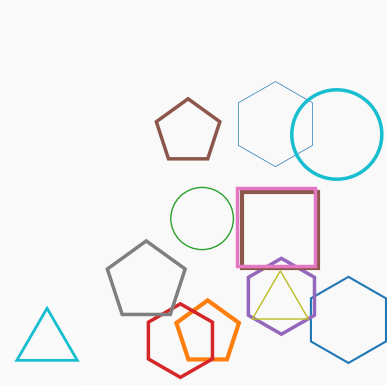[{"shape": "hexagon", "thickness": 0.5, "radius": 0.55, "center": [0.711, 0.678]}, {"shape": "hexagon", "thickness": 1.5, "radius": 0.56, "center": [0.899, 0.169]}, {"shape": "pentagon", "thickness": 3, "radius": 0.42, "center": [0.536, 0.135]}, {"shape": "circle", "thickness": 1, "radius": 0.4, "center": [0.522, 0.432]}, {"shape": "hexagon", "thickness": 2.5, "radius": 0.48, "center": [0.466, 0.115]}, {"shape": "hexagon", "thickness": 2.5, "radius": 0.49, "center": [0.726, 0.23]}, {"shape": "square", "thickness": 3, "radius": 0.49, "center": [0.723, 0.403]}, {"shape": "pentagon", "thickness": 2.5, "radius": 0.43, "center": [0.485, 0.657]}, {"shape": "square", "thickness": 2.5, "radius": 0.5, "center": [0.711, 0.41]}, {"shape": "pentagon", "thickness": 2.5, "radius": 0.53, "center": [0.377, 0.269]}, {"shape": "triangle", "thickness": 1, "radius": 0.42, "center": [0.723, 0.213]}, {"shape": "circle", "thickness": 2.5, "radius": 0.58, "center": [0.869, 0.651]}, {"shape": "triangle", "thickness": 2, "radius": 0.45, "center": [0.121, 0.109]}]